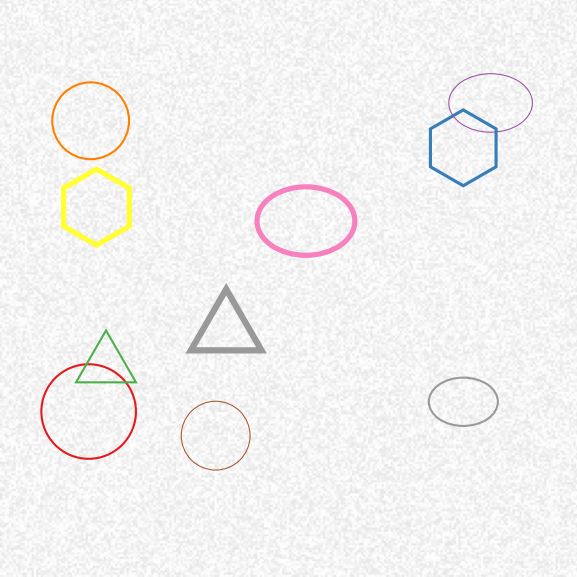[{"shape": "circle", "thickness": 1, "radius": 0.41, "center": [0.153, 0.287]}, {"shape": "hexagon", "thickness": 1.5, "radius": 0.33, "center": [0.802, 0.743]}, {"shape": "triangle", "thickness": 1, "radius": 0.3, "center": [0.184, 0.367]}, {"shape": "oval", "thickness": 0.5, "radius": 0.36, "center": [0.85, 0.821]}, {"shape": "circle", "thickness": 1, "radius": 0.33, "center": [0.157, 0.79]}, {"shape": "hexagon", "thickness": 2.5, "radius": 0.33, "center": [0.167, 0.64]}, {"shape": "circle", "thickness": 0.5, "radius": 0.3, "center": [0.373, 0.245]}, {"shape": "oval", "thickness": 2.5, "radius": 0.42, "center": [0.53, 0.616]}, {"shape": "triangle", "thickness": 3, "radius": 0.35, "center": [0.392, 0.428]}, {"shape": "oval", "thickness": 1, "radius": 0.3, "center": [0.802, 0.303]}]